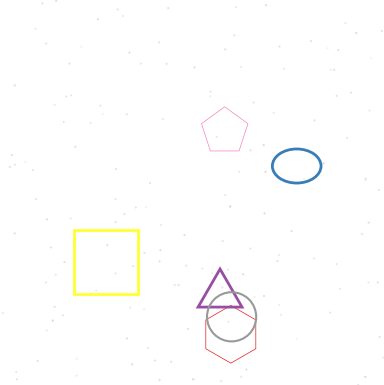[{"shape": "hexagon", "thickness": 0.5, "radius": 0.37, "center": [0.6, 0.132]}, {"shape": "oval", "thickness": 2, "radius": 0.32, "center": [0.771, 0.569]}, {"shape": "triangle", "thickness": 2, "radius": 0.33, "center": [0.572, 0.235]}, {"shape": "square", "thickness": 2, "radius": 0.41, "center": [0.276, 0.319]}, {"shape": "pentagon", "thickness": 0.5, "radius": 0.32, "center": [0.584, 0.659]}, {"shape": "circle", "thickness": 1.5, "radius": 0.32, "center": [0.602, 0.177]}]